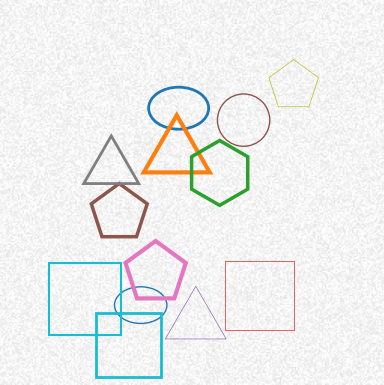[{"shape": "oval", "thickness": 1, "radius": 0.34, "center": [0.365, 0.207]}, {"shape": "oval", "thickness": 2, "radius": 0.39, "center": [0.464, 0.719]}, {"shape": "triangle", "thickness": 3, "radius": 0.49, "center": [0.459, 0.602]}, {"shape": "hexagon", "thickness": 2.5, "radius": 0.42, "center": [0.571, 0.551]}, {"shape": "square", "thickness": 0.5, "radius": 0.45, "center": [0.675, 0.232]}, {"shape": "triangle", "thickness": 0.5, "radius": 0.46, "center": [0.509, 0.165]}, {"shape": "circle", "thickness": 1, "radius": 0.34, "center": [0.633, 0.688]}, {"shape": "pentagon", "thickness": 2.5, "radius": 0.38, "center": [0.31, 0.447]}, {"shape": "pentagon", "thickness": 3, "radius": 0.41, "center": [0.404, 0.292]}, {"shape": "triangle", "thickness": 2, "radius": 0.41, "center": [0.289, 0.564]}, {"shape": "pentagon", "thickness": 0.5, "radius": 0.34, "center": [0.763, 0.778]}, {"shape": "square", "thickness": 1.5, "radius": 0.46, "center": [0.22, 0.223]}, {"shape": "square", "thickness": 2, "radius": 0.42, "center": [0.334, 0.104]}]